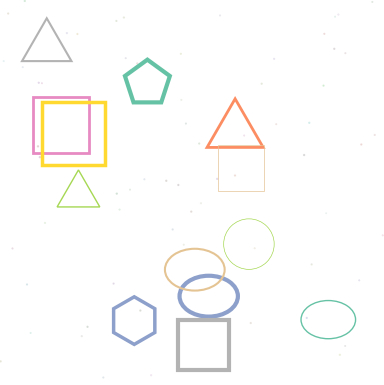[{"shape": "oval", "thickness": 1, "radius": 0.35, "center": [0.853, 0.17]}, {"shape": "pentagon", "thickness": 3, "radius": 0.31, "center": [0.383, 0.784]}, {"shape": "triangle", "thickness": 2, "radius": 0.42, "center": [0.611, 0.659]}, {"shape": "oval", "thickness": 3, "radius": 0.38, "center": [0.542, 0.231]}, {"shape": "hexagon", "thickness": 2.5, "radius": 0.31, "center": [0.349, 0.167]}, {"shape": "square", "thickness": 2, "radius": 0.37, "center": [0.159, 0.675]}, {"shape": "triangle", "thickness": 1, "radius": 0.32, "center": [0.204, 0.495]}, {"shape": "circle", "thickness": 0.5, "radius": 0.33, "center": [0.647, 0.366]}, {"shape": "square", "thickness": 2.5, "radius": 0.41, "center": [0.191, 0.654]}, {"shape": "oval", "thickness": 1.5, "radius": 0.39, "center": [0.506, 0.3]}, {"shape": "square", "thickness": 0.5, "radius": 0.3, "center": [0.626, 0.563]}, {"shape": "triangle", "thickness": 1.5, "radius": 0.37, "center": [0.121, 0.878]}, {"shape": "square", "thickness": 3, "radius": 0.33, "center": [0.528, 0.104]}]